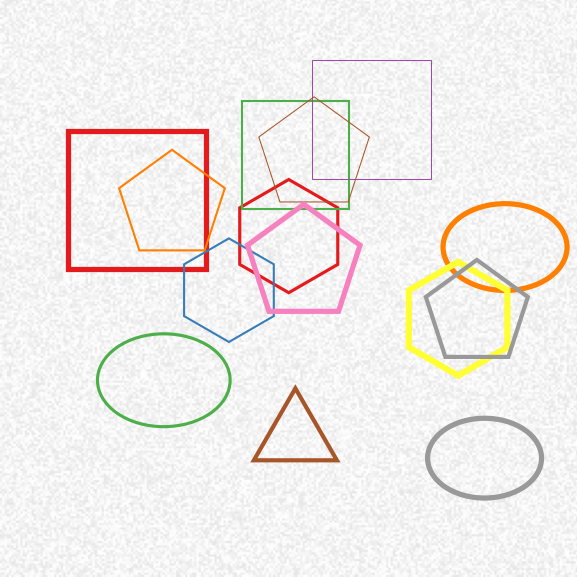[{"shape": "square", "thickness": 2.5, "radius": 0.6, "center": [0.237, 0.653]}, {"shape": "hexagon", "thickness": 1.5, "radius": 0.49, "center": [0.5, 0.59]}, {"shape": "hexagon", "thickness": 1, "radius": 0.45, "center": [0.396, 0.497]}, {"shape": "oval", "thickness": 1.5, "radius": 0.57, "center": [0.284, 0.341]}, {"shape": "square", "thickness": 1, "radius": 0.47, "center": [0.512, 0.73]}, {"shape": "square", "thickness": 0.5, "radius": 0.52, "center": [0.643, 0.793]}, {"shape": "pentagon", "thickness": 1, "radius": 0.48, "center": [0.298, 0.644]}, {"shape": "oval", "thickness": 2.5, "radius": 0.54, "center": [0.875, 0.571]}, {"shape": "hexagon", "thickness": 3, "radius": 0.49, "center": [0.793, 0.447]}, {"shape": "pentagon", "thickness": 0.5, "radius": 0.5, "center": [0.544, 0.731]}, {"shape": "triangle", "thickness": 2, "radius": 0.42, "center": [0.511, 0.244]}, {"shape": "pentagon", "thickness": 2.5, "radius": 0.51, "center": [0.526, 0.543]}, {"shape": "pentagon", "thickness": 2, "radius": 0.46, "center": [0.826, 0.456]}, {"shape": "oval", "thickness": 2.5, "radius": 0.49, "center": [0.839, 0.206]}]